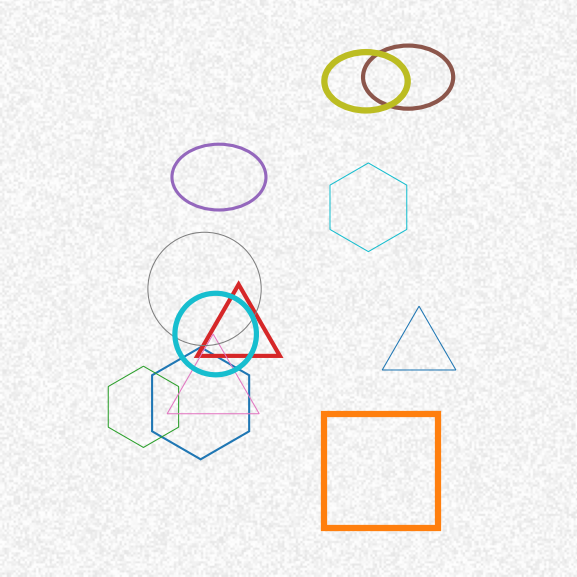[{"shape": "hexagon", "thickness": 1, "radius": 0.49, "center": [0.347, 0.301]}, {"shape": "triangle", "thickness": 0.5, "radius": 0.37, "center": [0.726, 0.395]}, {"shape": "square", "thickness": 3, "radius": 0.49, "center": [0.659, 0.184]}, {"shape": "hexagon", "thickness": 0.5, "radius": 0.35, "center": [0.248, 0.295]}, {"shape": "triangle", "thickness": 2, "radius": 0.41, "center": [0.413, 0.424]}, {"shape": "oval", "thickness": 1.5, "radius": 0.41, "center": [0.379, 0.692]}, {"shape": "oval", "thickness": 2, "radius": 0.39, "center": [0.707, 0.866]}, {"shape": "triangle", "thickness": 0.5, "radius": 0.46, "center": [0.369, 0.329]}, {"shape": "circle", "thickness": 0.5, "radius": 0.49, "center": [0.354, 0.499]}, {"shape": "oval", "thickness": 3, "radius": 0.36, "center": [0.634, 0.858]}, {"shape": "circle", "thickness": 2.5, "radius": 0.35, "center": [0.373, 0.421]}, {"shape": "hexagon", "thickness": 0.5, "radius": 0.38, "center": [0.638, 0.64]}]